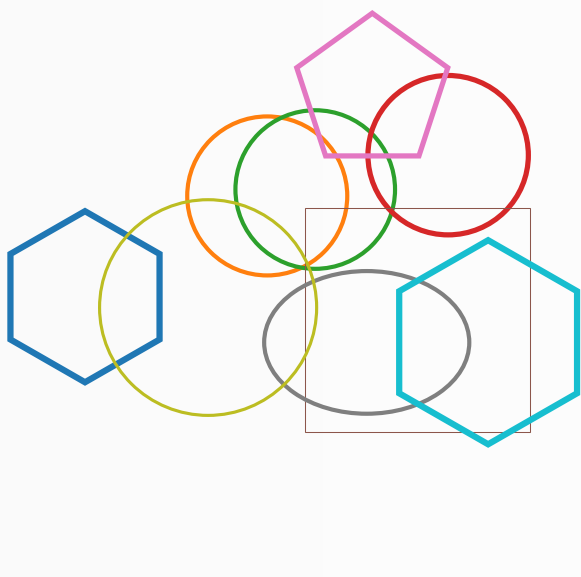[{"shape": "hexagon", "thickness": 3, "radius": 0.74, "center": [0.146, 0.485]}, {"shape": "circle", "thickness": 2, "radius": 0.69, "center": [0.46, 0.66]}, {"shape": "circle", "thickness": 2, "radius": 0.69, "center": [0.542, 0.671]}, {"shape": "circle", "thickness": 2.5, "radius": 0.69, "center": [0.771, 0.73]}, {"shape": "square", "thickness": 0.5, "radius": 0.97, "center": [0.719, 0.445]}, {"shape": "pentagon", "thickness": 2.5, "radius": 0.68, "center": [0.64, 0.84]}, {"shape": "oval", "thickness": 2, "radius": 0.88, "center": [0.631, 0.406]}, {"shape": "circle", "thickness": 1.5, "radius": 0.93, "center": [0.358, 0.467]}, {"shape": "hexagon", "thickness": 3, "radius": 0.88, "center": [0.84, 0.406]}]